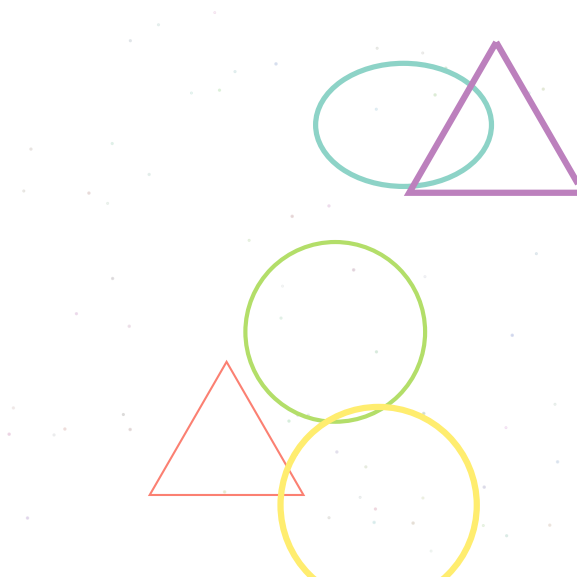[{"shape": "oval", "thickness": 2.5, "radius": 0.76, "center": [0.699, 0.783]}, {"shape": "triangle", "thickness": 1, "radius": 0.77, "center": [0.392, 0.219]}, {"shape": "circle", "thickness": 2, "radius": 0.78, "center": [0.581, 0.424]}, {"shape": "triangle", "thickness": 3, "radius": 0.87, "center": [0.859, 0.752]}, {"shape": "circle", "thickness": 3, "radius": 0.85, "center": [0.656, 0.125]}]